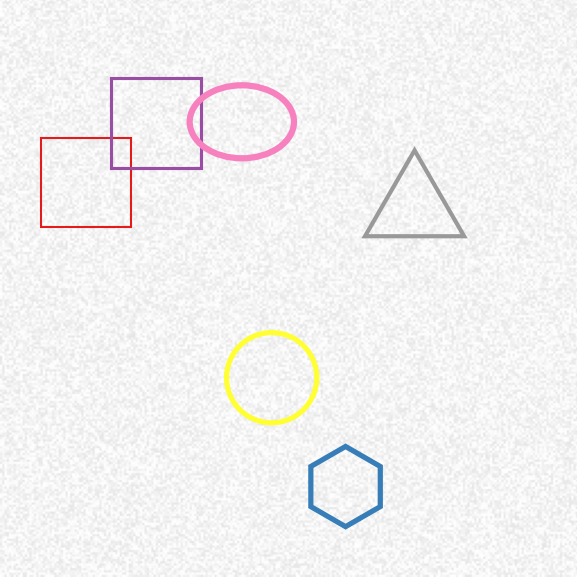[{"shape": "square", "thickness": 1, "radius": 0.39, "center": [0.149, 0.683]}, {"shape": "hexagon", "thickness": 2.5, "radius": 0.35, "center": [0.598, 0.157]}, {"shape": "square", "thickness": 1.5, "radius": 0.39, "center": [0.27, 0.786]}, {"shape": "circle", "thickness": 2.5, "radius": 0.39, "center": [0.47, 0.345]}, {"shape": "oval", "thickness": 3, "radius": 0.45, "center": [0.419, 0.788]}, {"shape": "triangle", "thickness": 2, "radius": 0.5, "center": [0.718, 0.64]}]